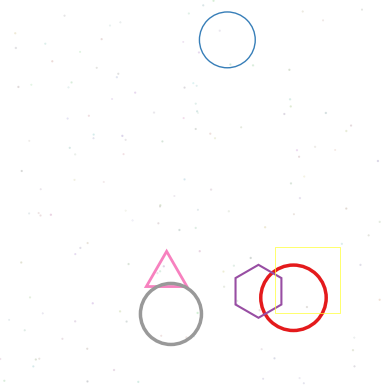[{"shape": "circle", "thickness": 2.5, "radius": 0.42, "center": [0.762, 0.227]}, {"shape": "circle", "thickness": 1, "radius": 0.36, "center": [0.59, 0.896]}, {"shape": "hexagon", "thickness": 1.5, "radius": 0.34, "center": [0.671, 0.243]}, {"shape": "square", "thickness": 0.5, "radius": 0.43, "center": [0.799, 0.273]}, {"shape": "triangle", "thickness": 2, "radius": 0.3, "center": [0.433, 0.286]}, {"shape": "circle", "thickness": 2.5, "radius": 0.4, "center": [0.444, 0.185]}]